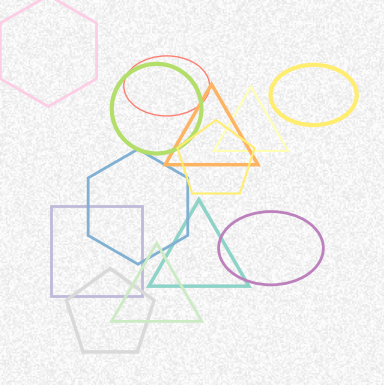[{"shape": "triangle", "thickness": 2.5, "radius": 0.75, "center": [0.517, 0.332]}, {"shape": "triangle", "thickness": 1.5, "radius": 0.56, "center": [0.652, 0.664]}, {"shape": "square", "thickness": 2, "radius": 0.59, "center": [0.252, 0.348]}, {"shape": "oval", "thickness": 1, "radius": 0.56, "center": [0.433, 0.777]}, {"shape": "hexagon", "thickness": 2, "radius": 0.75, "center": [0.358, 0.463]}, {"shape": "triangle", "thickness": 2.5, "radius": 0.7, "center": [0.549, 0.642]}, {"shape": "circle", "thickness": 3, "radius": 0.58, "center": [0.407, 0.718]}, {"shape": "hexagon", "thickness": 2, "radius": 0.72, "center": [0.126, 0.868]}, {"shape": "pentagon", "thickness": 2.5, "radius": 0.6, "center": [0.286, 0.183]}, {"shape": "oval", "thickness": 2, "radius": 0.68, "center": [0.704, 0.355]}, {"shape": "triangle", "thickness": 2, "radius": 0.68, "center": [0.407, 0.233]}, {"shape": "oval", "thickness": 3, "radius": 0.56, "center": [0.815, 0.753]}, {"shape": "pentagon", "thickness": 1.5, "radius": 0.53, "center": [0.561, 0.583]}]